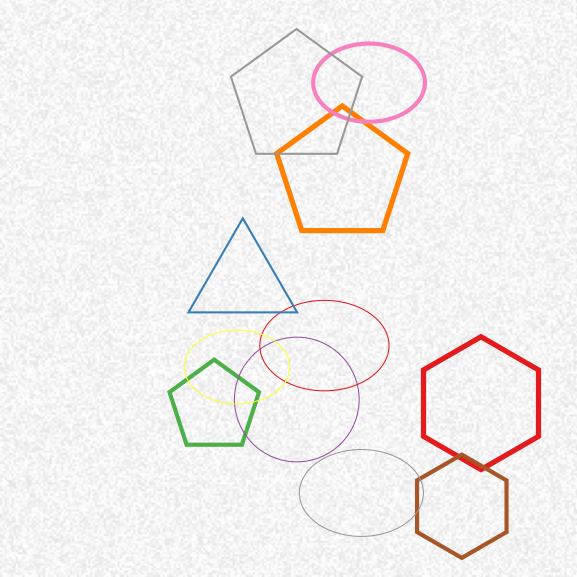[{"shape": "oval", "thickness": 0.5, "radius": 0.56, "center": [0.562, 0.401]}, {"shape": "hexagon", "thickness": 2.5, "radius": 0.57, "center": [0.833, 0.301]}, {"shape": "triangle", "thickness": 1, "radius": 0.54, "center": [0.42, 0.513]}, {"shape": "pentagon", "thickness": 2, "radius": 0.41, "center": [0.371, 0.295]}, {"shape": "circle", "thickness": 0.5, "radius": 0.54, "center": [0.514, 0.307]}, {"shape": "pentagon", "thickness": 2.5, "radius": 0.6, "center": [0.593, 0.696]}, {"shape": "oval", "thickness": 0.5, "radius": 0.46, "center": [0.41, 0.364]}, {"shape": "hexagon", "thickness": 2, "radius": 0.45, "center": [0.8, 0.123]}, {"shape": "oval", "thickness": 2, "radius": 0.48, "center": [0.639, 0.856]}, {"shape": "oval", "thickness": 0.5, "radius": 0.54, "center": [0.626, 0.146]}, {"shape": "pentagon", "thickness": 1, "radius": 0.6, "center": [0.513, 0.829]}]